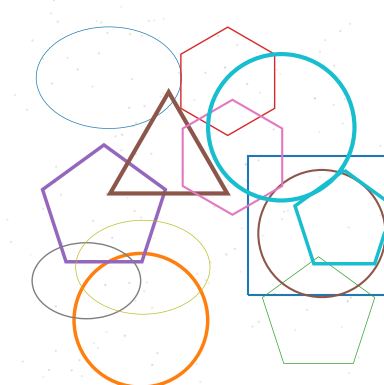[{"shape": "square", "thickness": 1.5, "radius": 0.91, "center": [0.827, 0.414]}, {"shape": "oval", "thickness": 0.5, "radius": 0.94, "center": [0.283, 0.798]}, {"shape": "circle", "thickness": 2.5, "radius": 0.87, "center": [0.366, 0.168]}, {"shape": "pentagon", "thickness": 0.5, "radius": 0.77, "center": [0.827, 0.18]}, {"shape": "hexagon", "thickness": 1, "radius": 0.7, "center": [0.592, 0.789]}, {"shape": "pentagon", "thickness": 2.5, "radius": 0.84, "center": [0.27, 0.456]}, {"shape": "triangle", "thickness": 3, "radius": 0.88, "center": [0.438, 0.585]}, {"shape": "circle", "thickness": 1.5, "radius": 0.83, "center": [0.836, 0.393]}, {"shape": "hexagon", "thickness": 1.5, "radius": 0.75, "center": [0.604, 0.592]}, {"shape": "oval", "thickness": 1, "radius": 0.7, "center": [0.224, 0.271]}, {"shape": "oval", "thickness": 0.5, "radius": 0.87, "center": [0.371, 0.306]}, {"shape": "circle", "thickness": 3, "radius": 0.95, "center": [0.731, 0.669]}, {"shape": "pentagon", "thickness": 2.5, "radius": 0.67, "center": [0.894, 0.424]}]